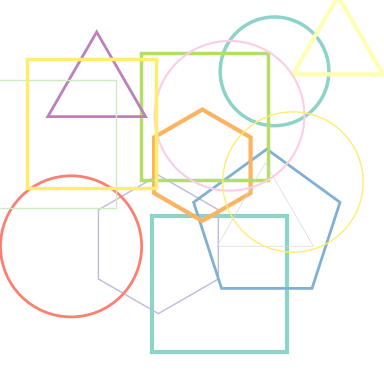[{"shape": "circle", "thickness": 2.5, "radius": 0.71, "center": [0.713, 0.815]}, {"shape": "square", "thickness": 3, "radius": 0.88, "center": [0.57, 0.262]}, {"shape": "triangle", "thickness": 3, "radius": 0.68, "center": [0.878, 0.875]}, {"shape": "hexagon", "thickness": 1, "radius": 0.9, "center": [0.411, 0.365]}, {"shape": "circle", "thickness": 2, "radius": 0.92, "center": [0.185, 0.36]}, {"shape": "pentagon", "thickness": 2, "radius": 1.0, "center": [0.693, 0.413]}, {"shape": "hexagon", "thickness": 3, "radius": 0.72, "center": [0.526, 0.571]}, {"shape": "square", "thickness": 2.5, "radius": 0.83, "center": [0.531, 0.698]}, {"shape": "circle", "thickness": 1.5, "radius": 0.97, "center": [0.596, 0.699]}, {"shape": "triangle", "thickness": 0.5, "radius": 0.72, "center": [0.689, 0.432]}, {"shape": "triangle", "thickness": 2, "radius": 0.73, "center": [0.251, 0.77]}, {"shape": "square", "thickness": 1, "radius": 0.83, "center": [0.137, 0.626]}, {"shape": "circle", "thickness": 1, "radius": 0.91, "center": [0.761, 0.527]}, {"shape": "square", "thickness": 2.5, "radius": 0.84, "center": [0.237, 0.68]}]